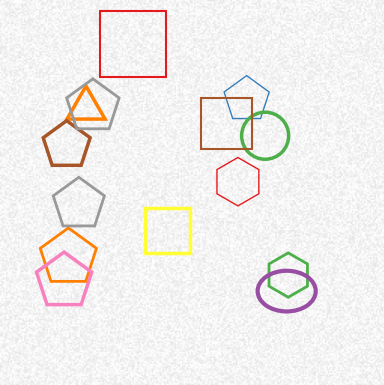[{"shape": "hexagon", "thickness": 1, "radius": 0.31, "center": [0.618, 0.528]}, {"shape": "square", "thickness": 1.5, "radius": 0.43, "center": [0.345, 0.885]}, {"shape": "pentagon", "thickness": 1, "radius": 0.31, "center": [0.641, 0.742]}, {"shape": "circle", "thickness": 2.5, "radius": 0.31, "center": [0.689, 0.647]}, {"shape": "hexagon", "thickness": 2, "radius": 0.29, "center": [0.749, 0.286]}, {"shape": "oval", "thickness": 3, "radius": 0.38, "center": [0.745, 0.244]}, {"shape": "triangle", "thickness": 2.5, "radius": 0.29, "center": [0.223, 0.719]}, {"shape": "pentagon", "thickness": 2, "radius": 0.38, "center": [0.178, 0.331]}, {"shape": "square", "thickness": 2.5, "radius": 0.3, "center": [0.435, 0.401]}, {"shape": "square", "thickness": 1.5, "radius": 0.33, "center": [0.587, 0.68]}, {"shape": "pentagon", "thickness": 2.5, "radius": 0.32, "center": [0.173, 0.622]}, {"shape": "pentagon", "thickness": 2.5, "radius": 0.38, "center": [0.166, 0.27]}, {"shape": "pentagon", "thickness": 2, "radius": 0.35, "center": [0.205, 0.47]}, {"shape": "pentagon", "thickness": 2, "radius": 0.36, "center": [0.241, 0.724]}]